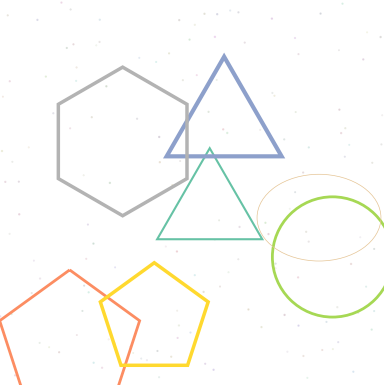[{"shape": "triangle", "thickness": 1.5, "radius": 0.79, "center": [0.545, 0.457]}, {"shape": "pentagon", "thickness": 2, "radius": 0.96, "center": [0.181, 0.108]}, {"shape": "triangle", "thickness": 3, "radius": 0.86, "center": [0.582, 0.68]}, {"shape": "circle", "thickness": 2, "radius": 0.78, "center": [0.864, 0.333]}, {"shape": "pentagon", "thickness": 2.5, "radius": 0.74, "center": [0.401, 0.17]}, {"shape": "oval", "thickness": 0.5, "radius": 0.8, "center": [0.829, 0.435]}, {"shape": "hexagon", "thickness": 2.5, "radius": 0.96, "center": [0.319, 0.633]}]